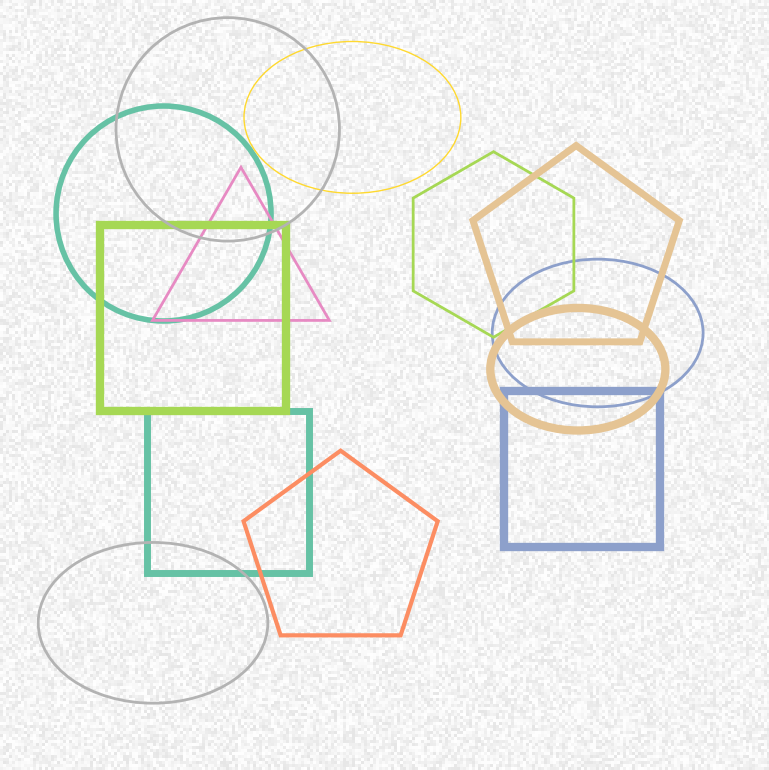[{"shape": "circle", "thickness": 2, "radius": 0.7, "center": [0.212, 0.723]}, {"shape": "square", "thickness": 2.5, "radius": 0.52, "center": [0.296, 0.361]}, {"shape": "pentagon", "thickness": 1.5, "radius": 0.66, "center": [0.442, 0.282]}, {"shape": "oval", "thickness": 1, "radius": 0.68, "center": [0.776, 0.568]}, {"shape": "square", "thickness": 3, "radius": 0.51, "center": [0.756, 0.391]}, {"shape": "triangle", "thickness": 1, "radius": 0.66, "center": [0.313, 0.65]}, {"shape": "square", "thickness": 3, "radius": 0.6, "center": [0.251, 0.587]}, {"shape": "hexagon", "thickness": 1, "radius": 0.6, "center": [0.641, 0.682]}, {"shape": "oval", "thickness": 0.5, "radius": 0.7, "center": [0.458, 0.848]}, {"shape": "oval", "thickness": 3, "radius": 0.57, "center": [0.75, 0.521]}, {"shape": "pentagon", "thickness": 2.5, "radius": 0.7, "center": [0.748, 0.67]}, {"shape": "circle", "thickness": 1, "radius": 0.73, "center": [0.296, 0.832]}, {"shape": "oval", "thickness": 1, "radius": 0.75, "center": [0.199, 0.191]}]